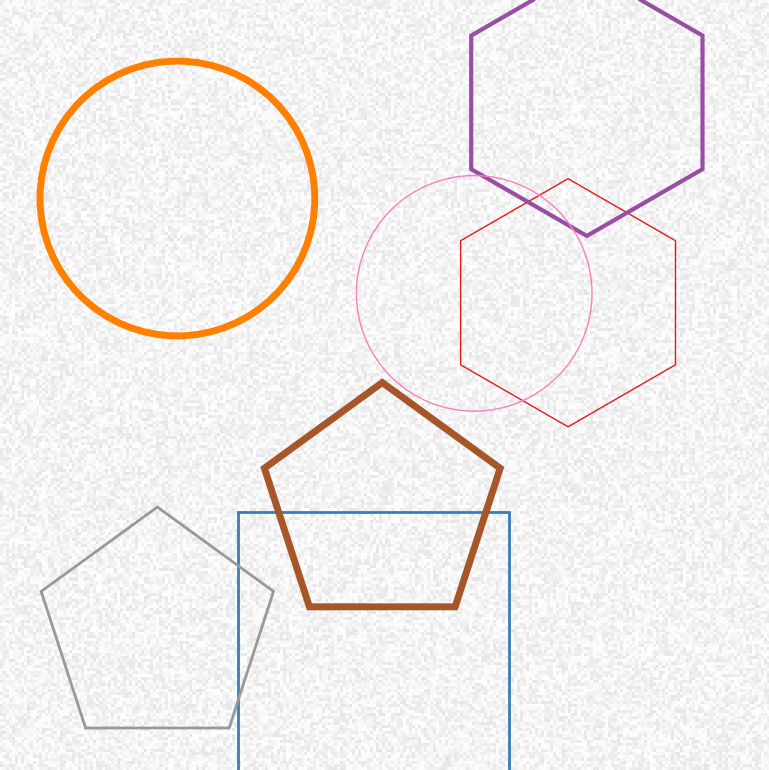[{"shape": "hexagon", "thickness": 0.5, "radius": 0.81, "center": [0.738, 0.607]}, {"shape": "square", "thickness": 1, "radius": 0.88, "center": [0.485, 0.159]}, {"shape": "hexagon", "thickness": 1.5, "radius": 0.87, "center": [0.762, 0.867]}, {"shape": "circle", "thickness": 2.5, "radius": 0.89, "center": [0.23, 0.742]}, {"shape": "pentagon", "thickness": 2.5, "radius": 0.8, "center": [0.496, 0.342]}, {"shape": "circle", "thickness": 0.5, "radius": 0.76, "center": [0.616, 0.619]}, {"shape": "pentagon", "thickness": 1, "radius": 0.79, "center": [0.204, 0.183]}]